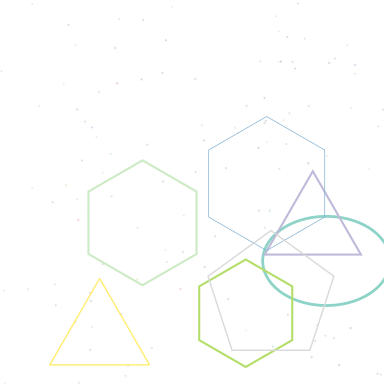[{"shape": "oval", "thickness": 2, "radius": 0.83, "center": [0.848, 0.322]}, {"shape": "triangle", "thickness": 1.5, "radius": 0.72, "center": [0.813, 0.411]}, {"shape": "hexagon", "thickness": 0.5, "radius": 0.87, "center": [0.693, 0.523]}, {"shape": "hexagon", "thickness": 1.5, "radius": 0.7, "center": [0.638, 0.186]}, {"shape": "pentagon", "thickness": 1, "radius": 0.86, "center": [0.704, 0.229]}, {"shape": "hexagon", "thickness": 1.5, "radius": 0.81, "center": [0.37, 0.421]}, {"shape": "triangle", "thickness": 1, "radius": 0.75, "center": [0.259, 0.127]}]